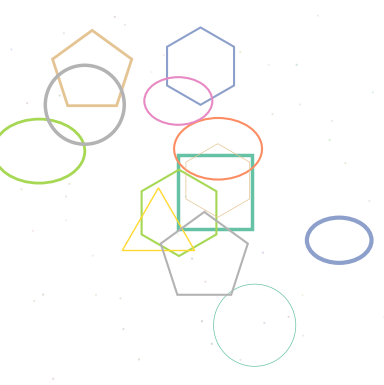[{"shape": "circle", "thickness": 0.5, "radius": 0.53, "center": [0.661, 0.155]}, {"shape": "square", "thickness": 2.5, "radius": 0.48, "center": [0.559, 0.5]}, {"shape": "oval", "thickness": 1.5, "radius": 0.57, "center": [0.566, 0.614]}, {"shape": "oval", "thickness": 3, "radius": 0.42, "center": [0.881, 0.376]}, {"shape": "hexagon", "thickness": 1.5, "radius": 0.5, "center": [0.521, 0.828]}, {"shape": "oval", "thickness": 1.5, "radius": 0.44, "center": [0.463, 0.738]}, {"shape": "oval", "thickness": 2, "radius": 0.59, "center": [0.102, 0.608]}, {"shape": "hexagon", "thickness": 1.5, "radius": 0.56, "center": [0.465, 0.447]}, {"shape": "triangle", "thickness": 1, "radius": 0.54, "center": [0.412, 0.404]}, {"shape": "hexagon", "thickness": 0.5, "radius": 0.48, "center": [0.566, 0.531]}, {"shape": "pentagon", "thickness": 2, "radius": 0.54, "center": [0.239, 0.813]}, {"shape": "pentagon", "thickness": 1.5, "radius": 0.59, "center": [0.531, 0.331]}, {"shape": "circle", "thickness": 2.5, "radius": 0.51, "center": [0.22, 0.728]}]